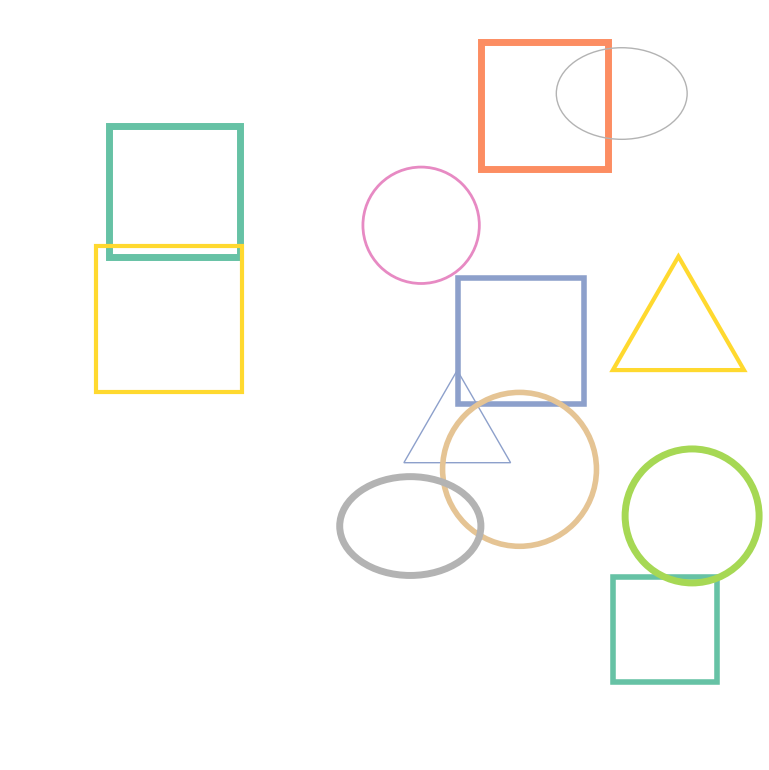[{"shape": "square", "thickness": 2, "radius": 0.34, "center": [0.864, 0.183]}, {"shape": "square", "thickness": 2.5, "radius": 0.43, "center": [0.227, 0.751]}, {"shape": "square", "thickness": 2.5, "radius": 0.41, "center": [0.708, 0.863]}, {"shape": "square", "thickness": 2, "radius": 0.41, "center": [0.676, 0.557]}, {"shape": "triangle", "thickness": 0.5, "radius": 0.4, "center": [0.594, 0.439]}, {"shape": "circle", "thickness": 1, "radius": 0.38, "center": [0.547, 0.707]}, {"shape": "circle", "thickness": 2.5, "radius": 0.44, "center": [0.899, 0.33]}, {"shape": "square", "thickness": 1.5, "radius": 0.47, "center": [0.219, 0.586]}, {"shape": "triangle", "thickness": 1.5, "radius": 0.49, "center": [0.881, 0.569]}, {"shape": "circle", "thickness": 2, "radius": 0.5, "center": [0.675, 0.39]}, {"shape": "oval", "thickness": 0.5, "radius": 0.42, "center": [0.807, 0.879]}, {"shape": "oval", "thickness": 2.5, "radius": 0.46, "center": [0.533, 0.317]}]